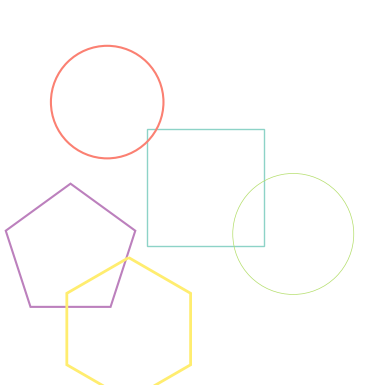[{"shape": "square", "thickness": 1, "radius": 0.76, "center": [0.534, 0.513]}, {"shape": "circle", "thickness": 1.5, "radius": 0.73, "center": [0.278, 0.735]}, {"shape": "circle", "thickness": 0.5, "radius": 0.79, "center": [0.762, 0.392]}, {"shape": "pentagon", "thickness": 1.5, "radius": 0.88, "center": [0.183, 0.346]}, {"shape": "hexagon", "thickness": 2, "radius": 0.93, "center": [0.334, 0.145]}]